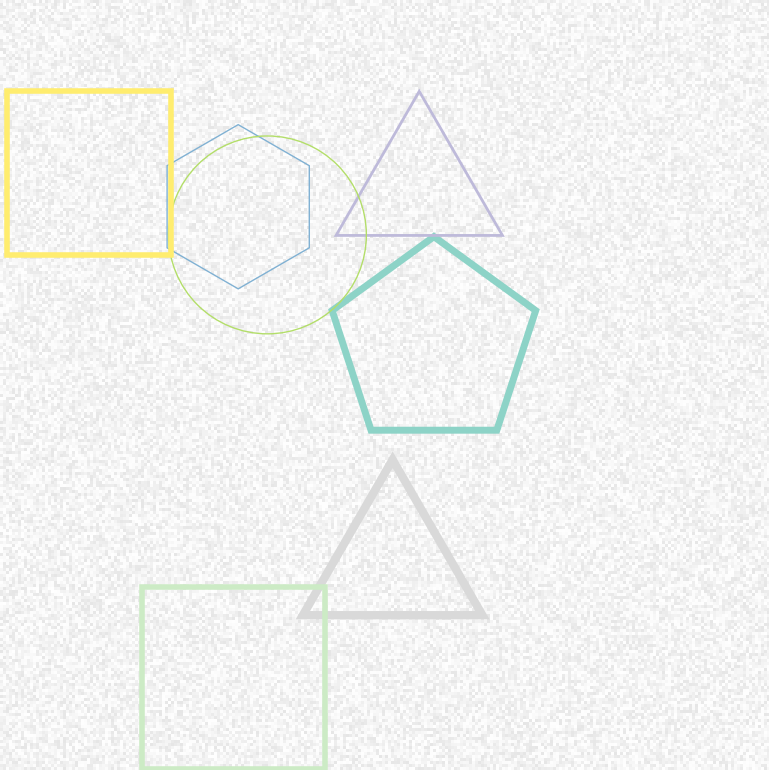[{"shape": "pentagon", "thickness": 2.5, "radius": 0.69, "center": [0.564, 0.554]}, {"shape": "triangle", "thickness": 1, "radius": 0.62, "center": [0.544, 0.757]}, {"shape": "hexagon", "thickness": 0.5, "radius": 0.53, "center": [0.309, 0.731]}, {"shape": "circle", "thickness": 0.5, "radius": 0.64, "center": [0.347, 0.695]}, {"shape": "triangle", "thickness": 3, "radius": 0.67, "center": [0.51, 0.268]}, {"shape": "square", "thickness": 2, "radius": 0.59, "center": [0.303, 0.119]}, {"shape": "square", "thickness": 2, "radius": 0.53, "center": [0.115, 0.775]}]